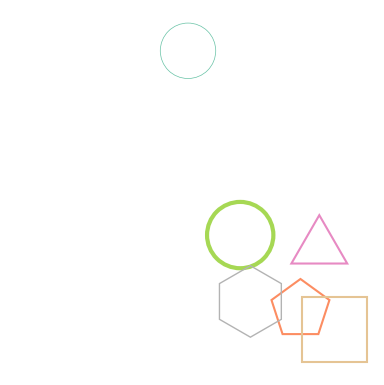[{"shape": "circle", "thickness": 0.5, "radius": 0.36, "center": [0.488, 0.868]}, {"shape": "pentagon", "thickness": 1.5, "radius": 0.4, "center": [0.78, 0.196]}, {"shape": "triangle", "thickness": 1.5, "radius": 0.42, "center": [0.829, 0.357]}, {"shape": "circle", "thickness": 3, "radius": 0.43, "center": [0.624, 0.389]}, {"shape": "square", "thickness": 1.5, "radius": 0.42, "center": [0.869, 0.144]}, {"shape": "hexagon", "thickness": 1, "radius": 0.46, "center": [0.65, 0.217]}]